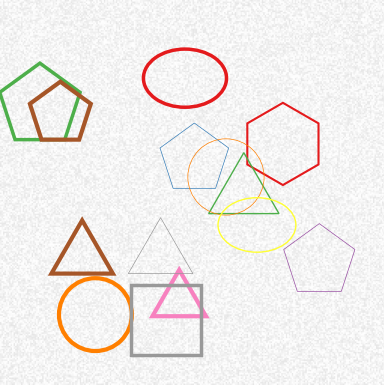[{"shape": "oval", "thickness": 2.5, "radius": 0.54, "center": [0.48, 0.797]}, {"shape": "hexagon", "thickness": 1.5, "radius": 0.53, "center": [0.735, 0.626]}, {"shape": "pentagon", "thickness": 0.5, "radius": 0.47, "center": [0.505, 0.587]}, {"shape": "triangle", "thickness": 1, "radius": 0.53, "center": [0.633, 0.498]}, {"shape": "pentagon", "thickness": 2.5, "radius": 0.55, "center": [0.104, 0.726]}, {"shape": "pentagon", "thickness": 0.5, "radius": 0.49, "center": [0.829, 0.322]}, {"shape": "circle", "thickness": 3, "radius": 0.47, "center": [0.248, 0.183]}, {"shape": "circle", "thickness": 0.5, "radius": 0.5, "center": [0.587, 0.54]}, {"shape": "oval", "thickness": 1, "radius": 0.51, "center": [0.667, 0.416]}, {"shape": "pentagon", "thickness": 3, "radius": 0.42, "center": [0.157, 0.705]}, {"shape": "triangle", "thickness": 3, "radius": 0.46, "center": [0.213, 0.335]}, {"shape": "triangle", "thickness": 3, "radius": 0.4, "center": [0.465, 0.219]}, {"shape": "triangle", "thickness": 0.5, "radius": 0.48, "center": [0.417, 0.338]}, {"shape": "square", "thickness": 2.5, "radius": 0.45, "center": [0.43, 0.169]}]